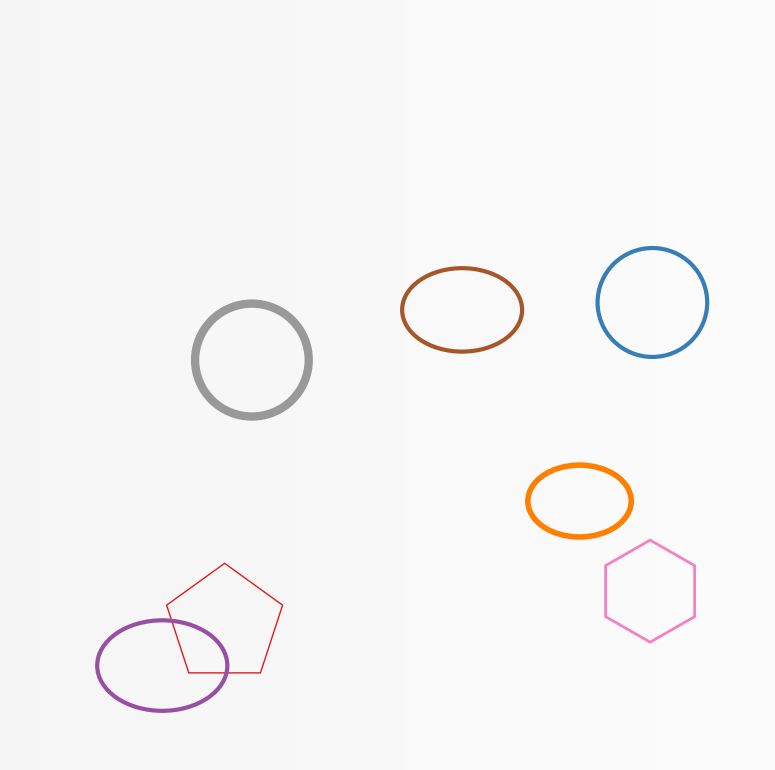[{"shape": "pentagon", "thickness": 0.5, "radius": 0.39, "center": [0.29, 0.19]}, {"shape": "circle", "thickness": 1.5, "radius": 0.35, "center": [0.842, 0.607]}, {"shape": "oval", "thickness": 1.5, "radius": 0.42, "center": [0.209, 0.136]}, {"shape": "oval", "thickness": 2, "radius": 0.33, "center": [0.748, 0.349]}, {"shape": "oval", "thickness": 1.5, "radius": 0.39, "center": [0.596, 0.598]}, {"shape": "hexagon", "thickness": 1, "radius": 0.33, "center": [0.839, 0.232]}, {"shape": "circle", "thickness": 3, "radius": 0.37, "center": [0.325, 0.532]}]